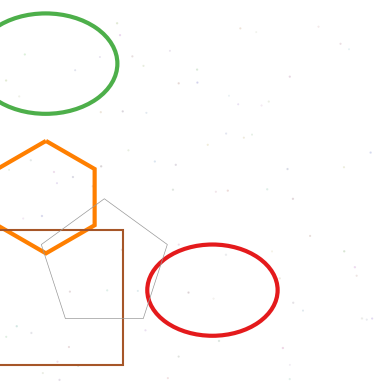[{"shape": "oval", "thickness": 3, "radius": 0.85, "center": [0.552, 0.246]}, {"shape": "oval", "thickness": 3, "radius": 0.93, "center": [0.119, 0.835]}, {"shape": "hexagon", "thickness": 3, "radius": 0.73, "center": [0.119, 0.488]}, {"shape": "square", "thickness": 1.5, "radius": 0.88, "center": [0.145, 0.228]}, {"shape": "pentagon", "thickness": 0.5, "radius": 0.86, "center": [0.271, 0.312]}]